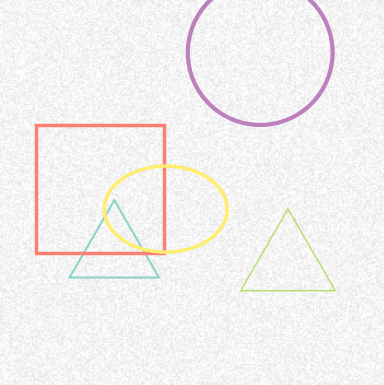[{"shape": "triangle", "thickness": 1.5, "radius": 0.67, "center": [0.297, 0.346]}, {"shape": "square", "thickness": 2.5, "radius": 0.84, "center": [0.259, 0.509]}, {"shape": "triangle", "thickness": 1, "radius": 0.71, "center": [0.748, 0.316]}, {"shape": "circle", "thickness": 3, "radius": 0.94, "center": [0.676, 0.863]}, {"shape": "oval", "thickness": 2.5, "radius": 0.8, "center": [0.431, 0.457]}]